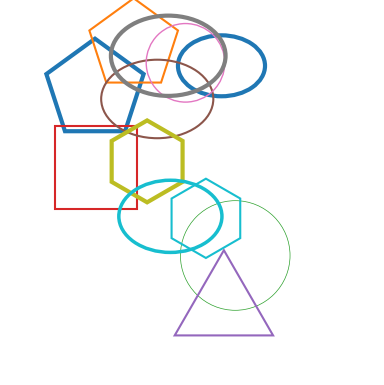[{"shape": "pentagon", "thickness": 3, "radius": 0.66, "center": [0.247, 0.767]}, {"shape": "oval", "thickness": 3, "radius": 0.57, "center": [0.575, 0.829]}, {"shape": "pentagon", "thickness": 1.5, "radius": 0.6, "center": [0.347, 0.883]}, {"shape": "circle", "thickness": 0.5, "radius": 0.71, "center": [0.611, 0.336]}, {"shape": "square", "thickness": 1.5, "radius": 0.53, "center": [0.249, 0.565]}, {"shape": "triangle", "thickness": 1.5, "radius": 0.74, "center": [0.582, 0.203]}, {"shape": "oval", "thickness": 1.5, "radius": 0.73, "center": [0.408, 0.743]}, {"shape": "circle", "thickness": 1, "radius": 0.51, "center": [0.482, 0.837]}, {"shape": "oval", "thickness": 3, "radius": 0.74, "center": [0.437, 0.855]}, {"shape": "hexagon", "thickness": 3, "radius": 0.53, "center": [0.382, 0.581]}, {"shape": "hexagon", "thickness": 1.5, "radius": 0.51, "center": [0.535, 0.433]}, {"shape": "oval", "thickness": 2.5, "radius": 0.67, "center": [0.443, 0.438]}]